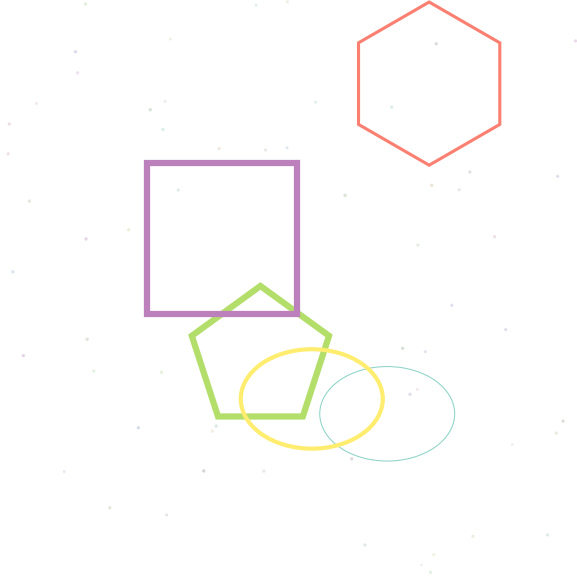[{"shape": "oval", "thickness": 0.5, "radius": 0.58, "center": [0.671, 0.283]}, {"shape": "hexagon", "thickness": 1.5, "radius": 0.71, "center": [0.743, 0.854]}, {"shape": "pentagon", "thickness": 3, "radius": 0.62, "center": [0.451, 0.379]}, {"shape": "square", "thickness": 3, "radius": 0.65, "center": [0.385, 0.586]}, {"shape": "oval", "thickness": 2, "radius": 0.61, "center": [0.54, 0.308]}]